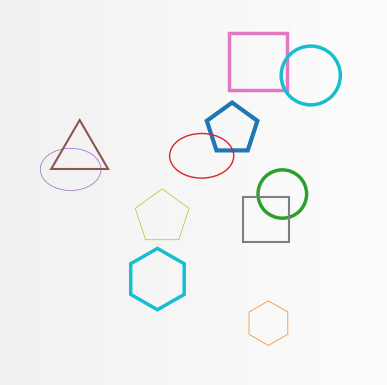[{"shape": "pentagon", "thickness": 3, "radius": 0.34, "center": [0.599, 0.665]}, {"shape": "hexagon", "thickness": 0.5, "radius": 0.29, "center": [0.693, 0.161]}, {"shape": "circle", "thickness": 2.5, "radius": 0.31, "center": [0.729, 0.496]}, {"shape": "oval", "thickness": 1, "radius": 0.41, "center": [0.52, 0.595]}, {"shape": "oval", "thickness": 0.5, "radius": 0.39, "center": [0.182, 0.56]}, {"shape": "triangle", "thickness": 1.5, "radius": 0.42, "center": [0.206, 0.603]}, {"shape": "square", "thickness": 2.5, "radius": 0.37, "center": [0.666, 0.84]}, {"shape": "square", "thickness": 1.5, "radius": 0.29, "center": [0.686, 0.43]}, {"shape": "pentagon", "thickness": 0.5, "radius": 0.36, "center": [0.419, 0.436]}, {"shape": "hexagon", "thickness": 2.5, "radius": 0.4, "center": [0.406, 0.275]}, {"shape": "circle", "thickness": 2.5, "radius": 0.38, "center": [0.802, 0.804]}]